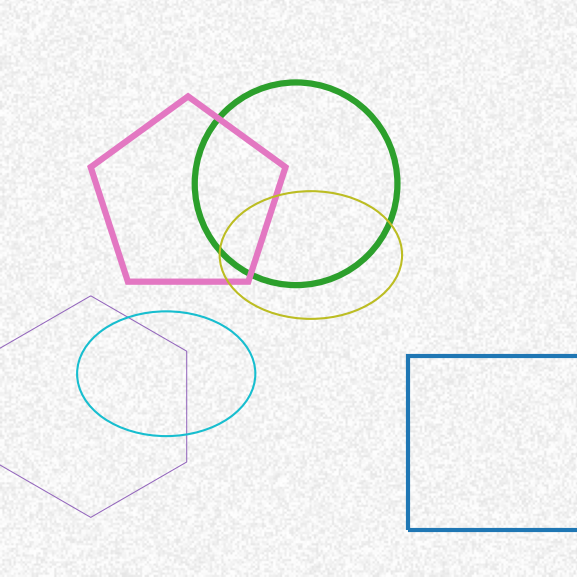[{"shape": "square", "thickness": 2, "radius": 0.75, "center": [0.858, 0.232]}, {"shape": "circle", "thickness": 3, "radius": 0.88, "center": [0.513, 0.681]}, {"shape": "hexagon", "thickness": 0.5, "radius": 0.96, "center": [0.157, 0.295]}, {"shape": "pentagon", "thickness": 3, "radius": 0.89, "center": [0.326, 0.655]}, {"shape": "oval", "thickness": 1, "radius": 0.79, "center": [0.538, 0.558]}, {"shape": "oval", "thickness": 1, "radius": 0.77, "center": [0.288, 0.352]}]